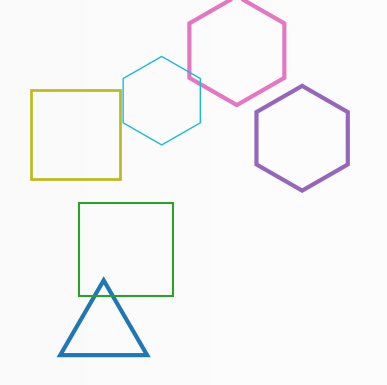[{"shape": "triangle", "thickness": 3, "radius": 0.65, "center": [0.268, 0.142]}, {"shape": "square", "thickness": 1.5, "radius": 0.6, "center": [0.325, 0.351]}, {"shape": "hexagon", "thickness": 3, "radius": 0.68, "center": [0.78, 0.641]}, {"shape": "hexagon", "thickness": 3, "radius": 0.71, "center": [0.611, 0.869]}, {"shape": "square", "thickness": 2, "radius": 0.58, "center": [0.195, 0.652]}, {"shape": "hexagon", "thickness": 1, "radius": 0.57, "center": [0.417, 0.739]}]